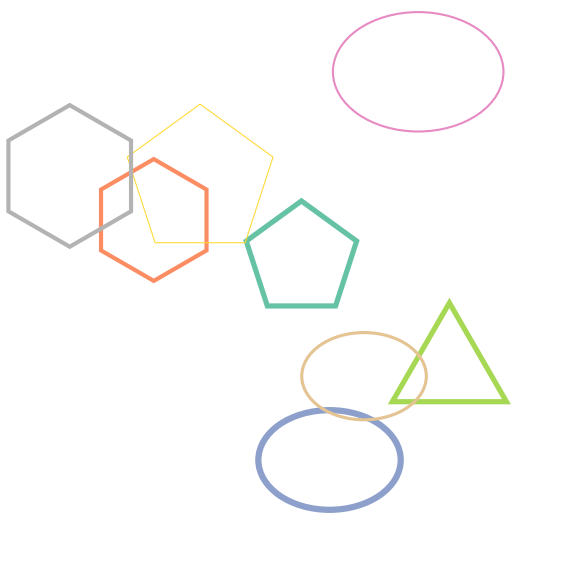[{"shape": "pentagon", "thickness": 2.5, "radius": 0.5, "center": [0.522, 0.551]}, {"shape": "hexagon", "thickness": 2, "radius": 0.53, "center": [0.266, 0.618]}, {"shape": "oval", "thickness": 3, "radius": 0.62, "center": [0.571, 0.203]}, {"shape": "oval", "thickness": 1, "radius": 0.74, "center": [0.724, 0.875]}, {"shape": "triangle", "thickness": 2.5, "radius": 0.57, "center": [0.778, 0.361]}, {"shape": "pentagon", "thickness": 0.5, "radius": 0.66, "center": [0.347, 0.686]}, {"shape": "oval", "thickness": 1.5, "radius": 0.54, "center": [0.63, 0.348]}, {"shape": "hexagon", "thickness": 2, "radius": 0.61, "center": [0.121, 0.695]}]